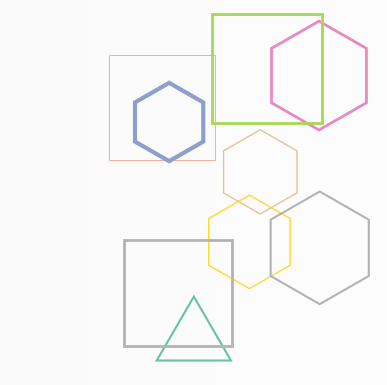[{"shape": "triangle", "thickness": 1.5, "radius": 0.55, "center": [0.5, 0.119]}, {"shape": "square", "thickness": 0.5, "radius": 0.68, "center": [0.419, 0.721]}, {"shape": "hexagon", "thickness": 3, "radius": 0.51, "center": [0.436, 0.683]}, {"shape": "hexagon", "thickness": 2, "radius": 0.71, "center": [0.823, 0.804]}, {"shape": "square", "thickness": 2, "radius": 0.71, "center": [0.689, 0.821]}, {"shape": "hexagon", "thickness": 1, "radius": 0.61, "center": [0.644, 0.372]}, {"shape": "hexagon", "thickness": 1, "radius": 0.55, "center": [0.672, 0.554]}, {"shape": "hexagon", "thickness": 1.5, "radius": 0.73, "center": [0.825, 0.356]}, {"shape": "square", "thickness": 2, "radius": 0.69, "center": [0.459, 0.239]}]